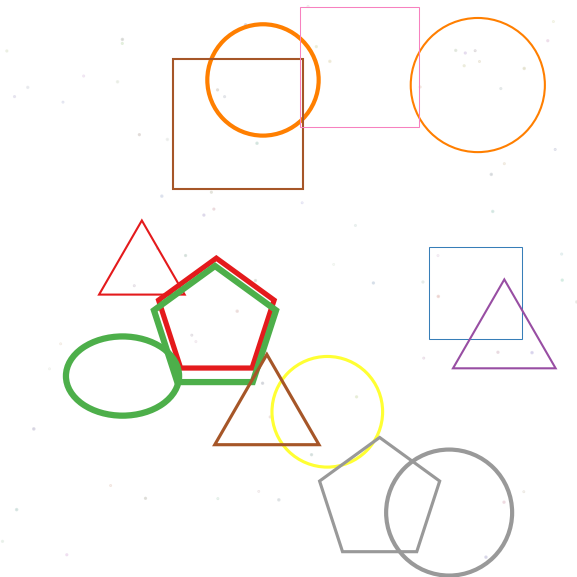[{"shape": "pentagon", "thickness": 2.5, "radius": 0.53, "center": [0.375, 0.447]}, {"shape": "triangle", "thickness": 1, "radius": 0.43, "center": [0.246, 0.532]}, {"shape": "square", "thickness": 0.5, "radius": 0.4, "center": [0.823, 0.492]}, {"shape": "oval", "thickness": 3, "radius": 0.49, "center": [0.212, 0.348]}, {"shape": "pentagon", "thickness": 3, "radius": 0.56, "center": [0.372, 0.427]}, {"shape": "triangle", "thickness": 1, "radius": 0.51, "center": [0.873, 0.413]}, {"shape": "circle", "thickness": 2, "radius": 0.48, "center": [0.455, 0.861]}, {"shape": "circle", "thickness": 1, "radius": 0.58, "center": [0.827, 0.852]}, {"shape": "circle", "thickness": 1.5, "radius": 0.48, "center": [0.567, 0.286]}, {"shape": "square", "thickness": 1, "radius": 0.56, "center": [0.412, 0.784]}, {"shape": "triangle", "thickness": 1.5, "radius": 0.52, "center": [0.462, 0.281]}, {"shape": "square", "thickness": 0.5, "radius": 0.52, "center": [0.622, 0.883]}, {"shape": "circle", "thickness": 2, "radius": 0.55, "center": [0.778, 0.112]}, {"shape": "pentagon", "thickness": 1.5, "radius": 0.55, "center": [0.657, 0.132]}]